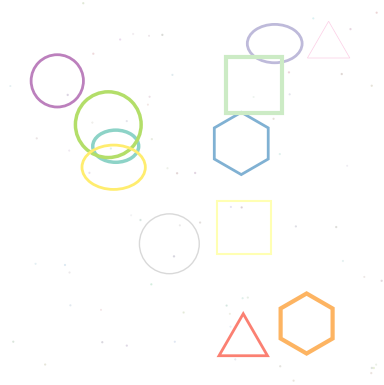[{"shape": "oval", "thickness": 2.5, "radius": 0.3, "center": [0.301, 0.62]}, {"shape": "square", "thickness": 1.5, "radius": 0.35, "center": [0.634, 0.409]}, {"shape": "oval", "thickness": 2, "radius": 0.36, "center": [0.714, 0.887]}, {"shape": "triangle", "thickness": 2, "radius": 0.36, "center": [0.632, 0.112]}, {"shape": "hexagon", "thickness": 2, "radius": 0.4, "center": [0.627, 0.627]}, {"shape": "hexagon", "thickness": 3, "radius": 0.39, "center": [0.796, 0.16]}, {"shape": "circle", "thickness": 2.5, "radius": 0.43, "center": [0.281, 0.676]}, {"shape": "triangle", "thickness": 0.5, "radius": 0.32, "center": [0.854, 0.881]}, {"shape": "circle", "thickness": 1, "radius": 0.39, "center": [0.44, 0.367]}, {"shape": "circle", "thickness": 2, "radius": 0.34, "center": [0.149, 0.79]}, {"shape": "square", "thickness": 3, "radius": 0.36, "center": [0.659, 0.779]}, {"shape": "oval", "thickness": 2, "radius": 0.41, "center": [0.295, 0.566]}]